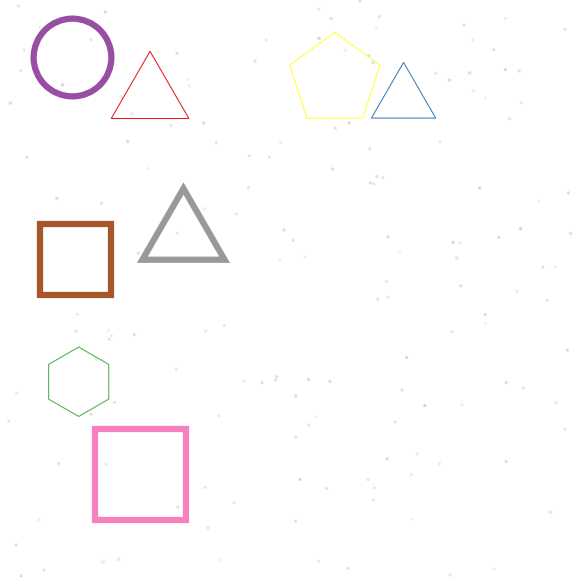[{"shape": "triangle", "thickness": 0.5, "radius": 0.39, "center": [0.26, 0.833]}, {"shape": "triangle", "thickness": 0.5, "radius": 0.32, "center": [0.699, 0.827]}, {"shape": "hexagon", "thickness": 0.5, "radius": 0.3, "center": [0.136, 0.338]}, {"shape": "circle", "thickness": 3, "radius": 0.34, "center": [0.126, 0.9]}, {"shape": "pentagon", "thickness": 0.5, "radius": 0.41, "center": [0.58, 0.861]}, {"shape": "square", "thickness": 3, "radius": 0.3, "center": [0.131, 0.55]}, {"shape": "square", "thickness": 3, "radius": 0.39, "center": [0.244, 0.177]}, {"shape": "triangle", "thickness": 3, "radius": 0.41, "center": [0.318, 0.591]}]